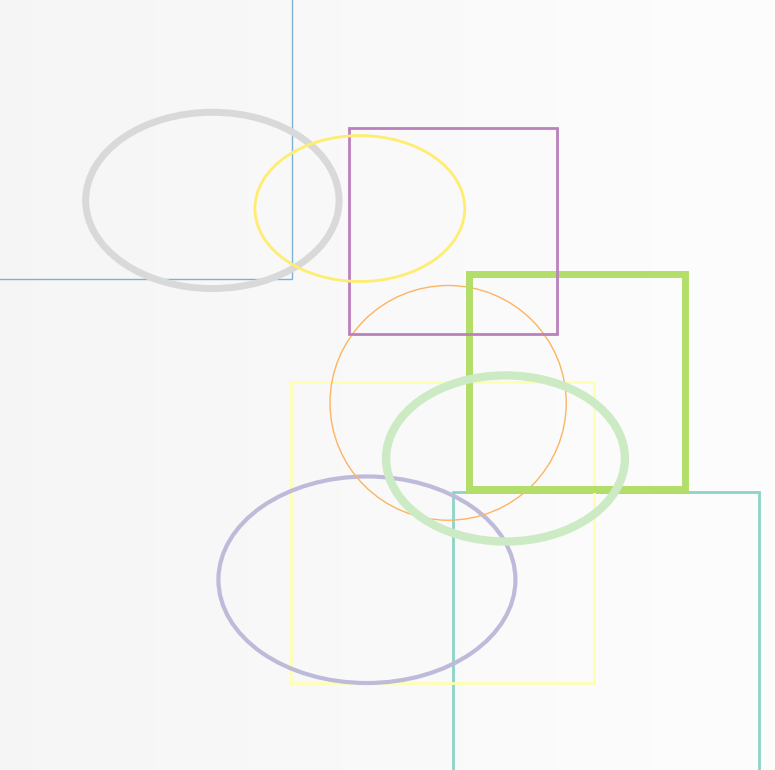[{"shape": "square", "thickness": 1, "radius": 0.99, "center": [0.782, 0.163]}, {"shape": "square", "thickness": 1, "radius": 0.98, "center": [0.571, 0.309]}, {"shape": "oval", "thickness": 1.5, "radius": 0.96, "center": [0.473, 0.247]}, {"shape": "square", "thickness": 0.5, "radius": 0.99, "center": [0.179, 0.836]}, {"shape": "circle", "thickness": 0.5, "radius": 0.76, "center": [0.578, 0.477]}, {"shape": "square", "thickness": 2.5, "radius": 0.7, "center": [0.744, 0.504]}, {"shape": "oval", "thickness": 2.5, "radius": 0.82, "center": [0.274, 0.74]}, {"shape": "square", "thickness": 1, "radius": 0.67, "center": [0.584, 0.7]}, {"shape": "oval", "thickness": 3, "radius": 0.77, "center": [0.652, 0.405]}, {"shape": "oval", "thickness": 1, "radius": 0.68, "center": [0.464, 0.729]}]